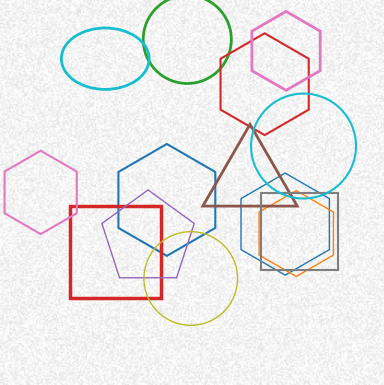[{"shape": "hexagon", "thickness": 1.5, "radius": 0.73, "center": [0.433, 0.481]}, {"shape": "hexagon", "thickness": 1, "radius": 0.66, "center": [0.741, 0.418]}, {"shape": "hexagon", "thickness": 1, "radius": 0.56, "center": [0.769, 0.393]}, {"shape": "circle", "thickness": 2, "radius": 0.57, "center": [0.486, 0.898]}, {"shape": "hexagon", "thickness": 1.5, "radius": 0.66, "center": [0.687, 0.781]}, {"shape": "square", "thickness": 2.5, "radius": 0.59, "center": [0.299, 0.345]}, {"shape": "pentagon", "thickness": 1, "radius": 0.63, "center": [0.385, 0.381]}, {"shape": "triangle", "thickness": 2, "radius": 0.71, "center": [0.649, 0.535]}, {"shape": "hexagon", "thickness": 1.5, "radius": 0.54, "center": [0.106, 0.5]}, {"shape": "hexagon", "thickness": 2, "radius": 0.51, "center": [0.743, 0.868]}, {"shape": "square", "thickness": 1.5, "radius": 0.5, "center": [0.777, 0.398]}, {"shape": "circle", "thickness": 1, "radius": 0.61, "center": [0.495, 0.277]}, {"shape": "circle", "thickness": 1.5, "radius": 0.68, "center": [0.788, 0.621]}, {"shape": "oval", "thickness": 2, "radius": 0.57, "center": [0.273, 0.848]}]